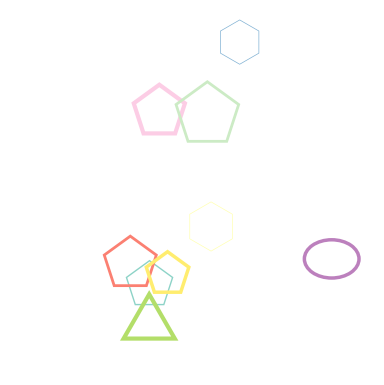[{"shape": "pentagon", "thickness": 1, "radius": 0.32, "center": [0.388, 0.26]}, {"shape": "hexagon", "thickness": 0.5, "radius": 0.32, "center": [0.548, 0.412]}, {"shape": "pentagon", "thickness": 2, "radius": 0.36, "center": [0.338, 0.316]}, {"shape": "hexagon", "thickness": 0.5, "radius": 0.29, "center": [0.623, 0.891]}, {"shape": "triangle", "thickness": 3, "radius": 0.38, "center": [0.388, 0.159]}, {"shape": "pentagon", "thickness": 3, "radius": 0.35, "center": [0.414, 0.71]}, {"shape": "oval", "thickness": 2.5, "radius": 0.35, "center": [0.862, 0.328]}, {"shape": "pentagon", "thickness": 2, "radius": 0.43, "center": [0.539, 0.702]}, {"shape": "pentagon", "thickness": 2.5, "radius": 0.29, "center": [0.435, 0.288]}]